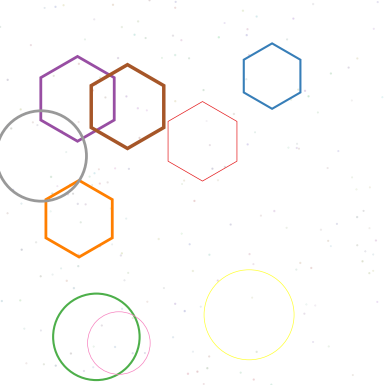[{"shape": "hexagon", "thickness": 0.5, "radius": 0.52, "center": [0.526, 0.633]}, {"shape": "hexagon", "thickness": 1.5, "radius": 0.42, "center": [0.707, 0.802]}, {"shape": "circle", "thickness": 1.5, "radius": 0.56, "center": [0.25, 0.125]}, {"shape": "hexagon", "thickness": 2, "radius": 0.55, "center": [0.201, 0.743]}, {"shape": "hexagon", "thickness": 2, "radius": 0.5, "center": [0.205, 0.432]}, {"shape": "circle", "thickness": 0.5, "radius": 0.58, "center": [0.647, 0.182]}, {"shape": "hexagon", "thickness": 2.5, "radius": 0.54, "center": [0.331, 0.723]}, {"shape": "circle", "thickness": 0.5, "radius": 0.41, "center": [0.309, 0.109]}, {"shape": "circle", "thickness": 2, "radius": 0.59, "center": [0.107, 0.595]}]